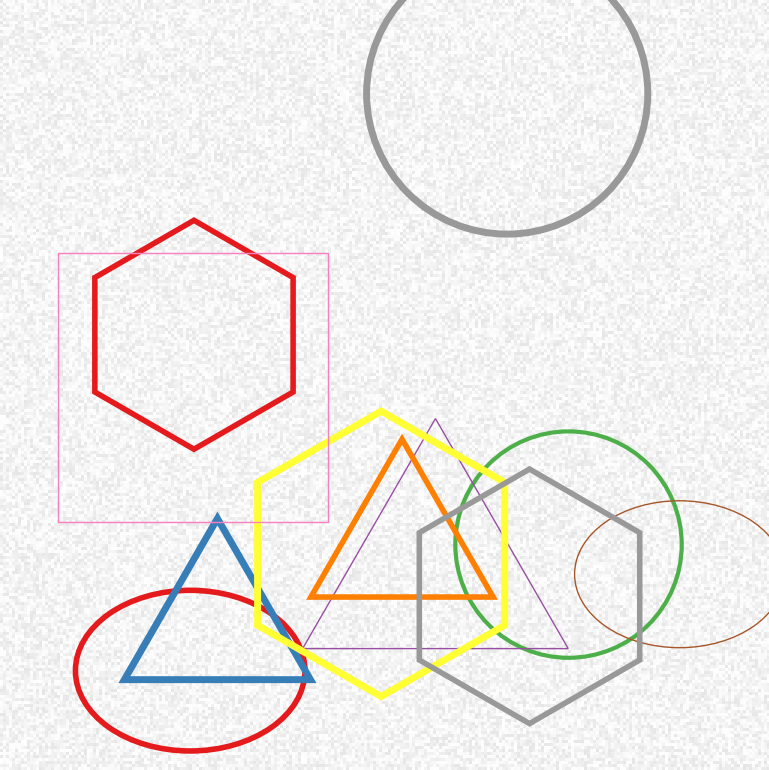[{"shape": "hexagon", "thickness": 2, "radius": 0.74, "center": [0.252, 0.565]}, {"shape": "oval", "thickness": 2, "radius": 0.75, "center": [0.247, 0.129]}, {"shape": "triangle", "thickness": 2.5, "radius": 0.7, "center": [0.282, 0.187]}, {"shape": "circle", "thickness": 1.5, "radius": 0.74, "center": [0.738, 0.293]}, {"shape": "triangle", "thickness": 0.5, "radius": 1.0, "center": [0.566, 0.257]}, {"shape": "triangle", "thickness": 2, "radius": 0.68, "center": [0.522, 0.293]}, {"shape": "hexagon", "thickness": 2.5, "radius": 0.93, "center": [0.495, 0.281]}, {"shape": "oval", "thickness": 0.5, "radius": 0.68, "center": [0.883, 0.254]}, {"shape": "square", "thickness": 0.5, "radius": 0.87, "center": [0.251, 0.497]}, {"shape": "circle", "thickness": 2.5, "radius": 0.91, "center": [0.659, 0.879]}, {"shape": "hexagon", "thickness": 2, "radius": 0.83, "center": [0.688, 0.226]}]